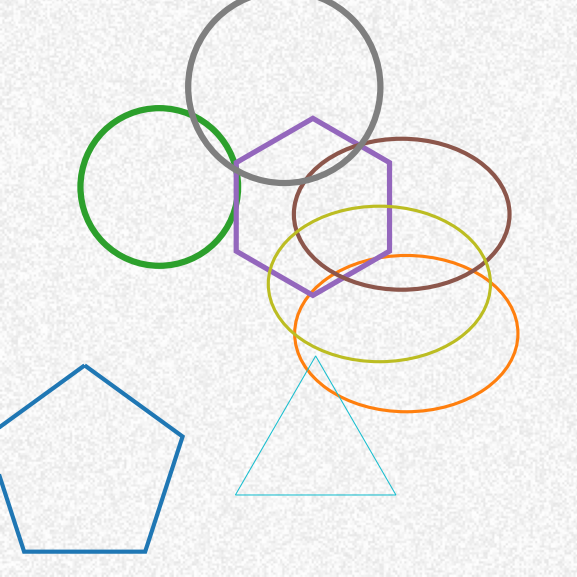[{"shape": "pentagon", "thickness": 2, "radius": 0.89, "center": [0.147, 0.188]}, {"shape": "oval", "thickness": 1.5, "radius": 0.97, "center": [0.704, 0.421]}, {"shape": "circle", "thickness": 3, "radius": 0.68, "center": [0.276, 0.675]}, {"shape": "hexagon", "thickness": 2.5, "radius": 0.77, "center": [0.542, 0.641]}, {"shape": "oval", "thickness": 2, "radius": 0.93, "center": [0.696, 0.628]}, {"shape": "circle", "thickness": 3, "radius": 0.83, "center": [0.492, 0.849]}, {"shape": "oval", "thickness": 1.5, "radius": 0.96, "center": [0.657, 0.507]}, {"shape": "triangle", "thickness": 0.5, "radius": 0.8, "center": [0.547, 0.222]}]